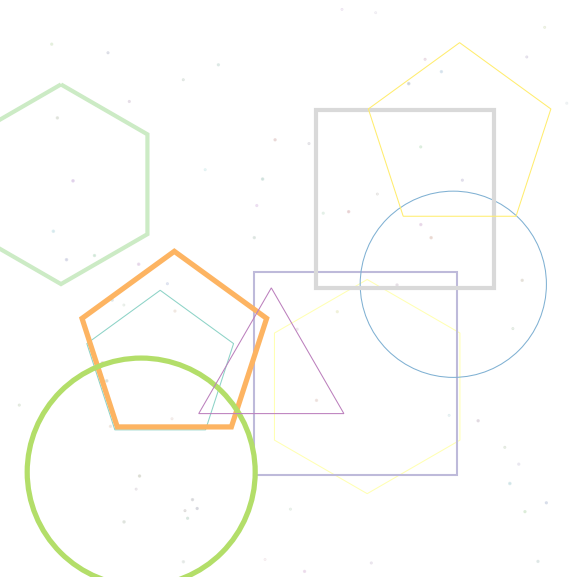[{"shape": "pentagon", "thickness": 0.5, "radius": 0.67, "center": [0.277, 0.363]}, {"shape": "hexagon", "thickness": 0.5, "radius": 0.93, "center": [0.636, 0.33]}, {"shape": "square", "thickness": 1, "radius": 0.88, "center": [0.616, 0.352]}, {"shape": "circle", "thickness": 0.5, "radius": 0.81, "center": [0.785, 0.507]}, {"shape": "pentagon", "thickness": 2.5, "radius": 0.84, "center": [0.302, 0.396]}, {"shape": "circle", "thickness": 2.5, "radius": 0.99, "center": [0.244, 0.182]}, {"shape": "square", "thickness": 2, "radius": 0.77, "center": [0.701, 0.655]}, {"shape": "triangle", "thickness": 0.5, "radius": 0.73, "center": [0.47, 0.356]}, {"shape": "hexagon", "thickness": 2, "radius": 0.86, "center": [0.106, 0.68]}, {"shape": "pentagon", "thickness": 0.5, "radius": 0.83, "center": [0.796, 0.759]}]